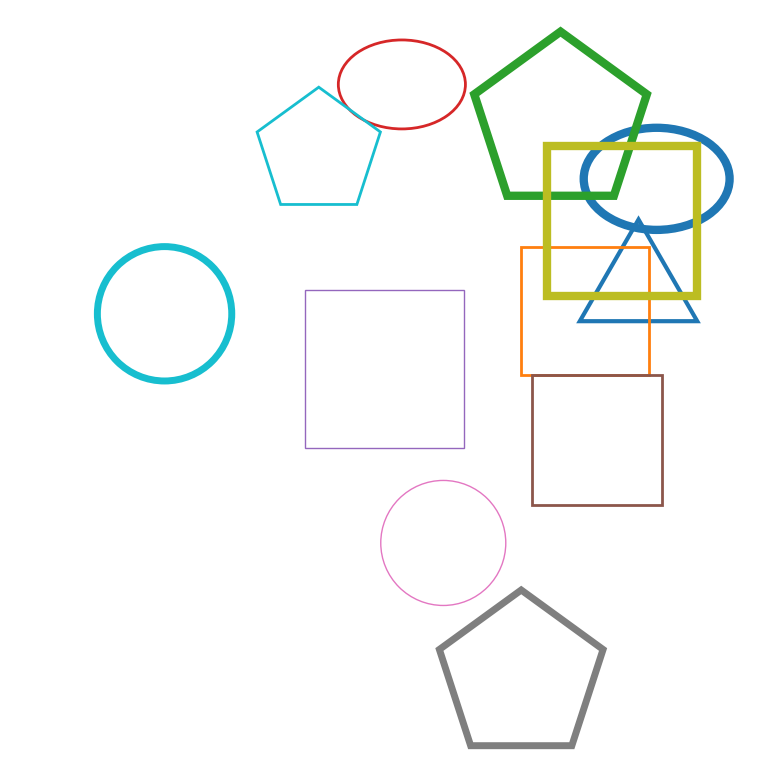[{"shape": "oval", "thickness": 3, "radius": 0.47, "center": [0.853, 0.768]}, {"shape": "triangle", "thickness": 1.5, "radius": 0.44, "center": [0.829, 0.627]}, {"shape": "square", "thickness": 1, "radius": 0.42, "center": [0.759, 0.597]}, {"shape": "pentagon", "thickness": 3, "radius": 0.59, "center": [0.728, 0.841]}, {"shape": "oval", "thickness": 1, "radius": 0.41, "center": [0.522, 0.89]}, {"shape": "square", "thickness": 0.5, "radius": 0.51, "center": [0.499, 0.521]}, {"shape": "square", "thickness": 1, "radius": 0.42, "center": [0.776, 0.429]}, {"shape": "circle", "thickness": 0.5, "radius": 0.41, "center": [0.576, 0.295]}, {"shape": "pentagon", "thickness": 2.5, "radius": 0.56, "center": [0.677, 0.122]}, {"shape": "square", "thickness": 3, "radius": 0.49, "center": [0.808, 0.713]}, {"shape": "pentagon", "thickness": 1, "radius": 0.42, "center": [0.414, 0.803]}, {"shape": "circle", "thickness": 2.5, "radius": 0.44, "center": [0.214, 0.592]}]